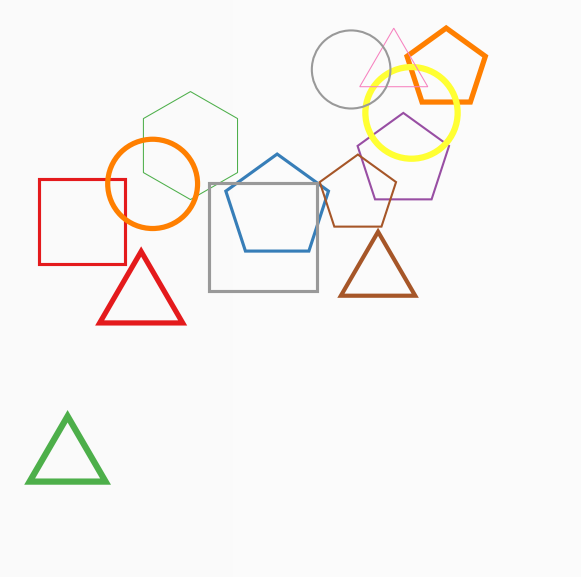[{"shape": "triangle", "thickness": 2.5, "radius": 0.41, "center": [0.243, 0.481]}, {"shape": "square", "thickness": 1.5, "radius": 0.37, "center": [0.141, 0.616]}, {"shape": "pentagon", "thickness": 1.5, "radius": 0.46, "center": [0.477, 0.639]}, {"shape": "triangle", "thickness": 3, "radius": 0.38, "center": [0.116, 0.203]}, {"shape": "hexagon", "thickness": 0.5, "radius": 0.47, "center": [0.328, 0.747]}, {"shape": "pentagon", "thickness": 1, "radius": 0.41, "center": [0.694, 0.721]}, {"shape": "circle", "thickness": 2.5, "radius": 0.39, "center": [0.263, 0.681]}, {"shape": "pentagon", "thickness": 2.5, "radius": 0.35, "center": [0.768, 0.88]}, {"shape": "circle", "thickness": 3, "radius": 0.4, "center": [0.708, 0.804]}, {"shape": "pentagon", "thickness": 1, "radius": 0.35, "center": [0.616, 0.663]}, {"shape": "triangle", "thickness": 2, "radius": 0.37, "center": [0.65, 0.524]}, {"shape": "triangle", "thickness": 0.5, "radius": 0.34, "center": [0.677, 0.883]}, {"shape": "square", "thickness": 1.5, "radius": 0.46, "center": [0.452, 0.589]}, {"shape": "circle", "thickness": 1, "radius": 0.34, "center": [0.604, 0.879]}]